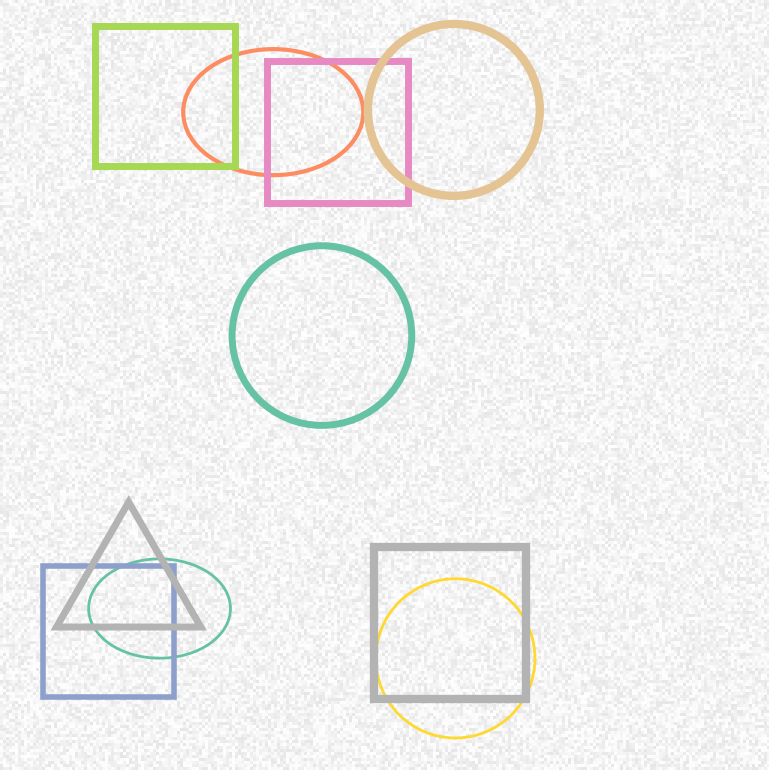[{"shape": "oval", "thickness": 1, "radius": 0.46, "center": [0.207, 0.21]}, {"shape": "circle", "thickness": 2.5, "radius": 0.58, "center": [0.418, 0.564]}, {"shape": "oval", "thickness": 1.5, "radius": 0.58, "center": [0.355, 0.854]}, {"shape": "square", "thickness": 2, "radius": 0.42, "center": [0.141, 0.18]}, {"shape": "square", "thickness": 2.5, "radius": 0.46, "center": [0.438, 0.828]}, {"shape": "square", "thickness": 2.5, "radius": 0.46, "center": [0.214, 0.875]}, {"shape": "circle", "thickness": 1, "radius": 0.52, "center": [0.591, 0.145]}, {"shape": "circle", "thickness": 3, "radius": 0.56, "center": [0.589, 0.857]}, {"shape": "square", "thickness": 3, "radius": 0.49, "center": [0.584, 0.191]}, {"shape": "triangle", "thickness": 2.5, "radius": 0.54, "center": [0.167, 0.24]}]